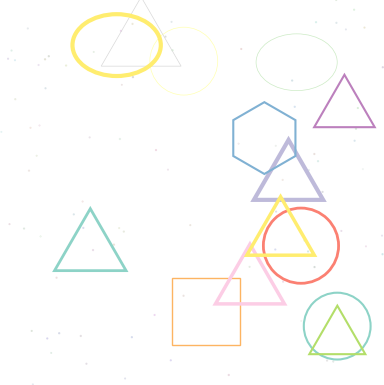[{"shape": "circle", "thickness": 1.5, "radius": 0.43, "center": [0.876, 0.153]}, {"shape": "triangle", "thickness": 2, "radius": 0.54, "center": [0.235, 0.351]}, {"shape": "circle", "thickness": 0.5, "radius": 0.44, "center": [0.477, 0.841]}, {"shape": "triangle", "thickness": 3, "radius": 0.52, "center": [0.749, 0.533]}, {"shape": "circle", "thickness": 2, "radius": 0.49, "center": [0.782, 0.362]}, {"shape": "hexagon", "thickness": 1.5, "radius": 0.47, "center": [0.687, 0.641]}, {"shape": "square", "thickness": 1, "radius": 0.44, "center": [0.535, 0.19]}, {"shape": "triangle", "thickness": 1.5, "radius": 0.42, "center": [0.876, 0.122]}, {"shape": "triangle", "thickness": 2.5, "radius": 0.52, "center": [0.649, 0.262]}, {"shape": "triangle", "thickness": 0.5, "radius": 0.6, "center": [0.367, 0.888]}, {"shape": "triangle", "thickness": 1.5, "radius": 0.45, "center": [0.895, 0.715]}, {"shape": "oval", "thickness": 0.5, "radius": 0.53, "center": [0.771, 0.838]}, {"shape": "oval", "thickness": 3, "radius": 0.57, "center": [0.303, 0.883]}, {"shape": "triangle", "thickness": 2.5, "radius": 0.51, "center": [0.729, 0.388]}]